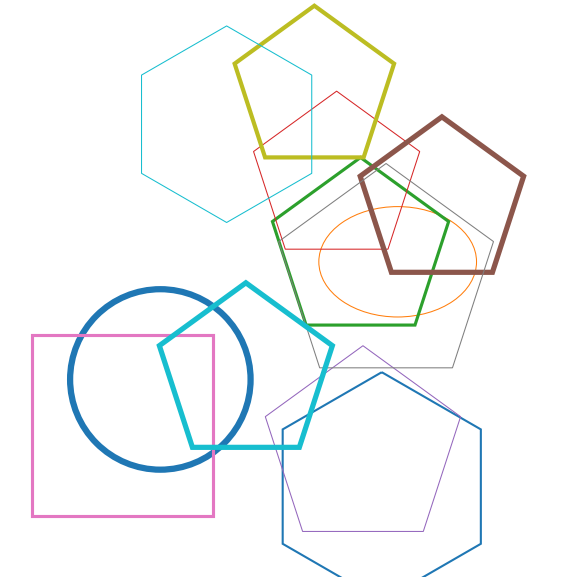[{"shape": "hexagon", "thickness": 1, "radius": 0.99, "center": [0.661, 0.157]}, {"shape": "circle", "thickness": 3, "radius": 0.78, "center": [0.278, 0.342]}, {"shape": "oval", "thickness": 0.5, "radius": 0.68, "center": [0.689, 0.546]}, {"shape": "pentagon", "thickness": 1.5, "radius": 0.8, "center": [0.624, 0.566]}, {"shape": "pentagon", "thickness": 0.5, "radius": 0.76, "center": [0.583, 0.69]}, {"shape": "pentagon", "thickness": 0.5, "radius": 0.89, "center": [0.628, 0.223]}, {"shape": "pentagon", "thickness": 2.5, "radius": 0.74, "center": [0.765, 0.648]}, {"shape": "square", "thickness": 1.5, "radius": 0.79, "center": [0.212, 0.262]}, {"shape": "pentagon", "thickness": 0.5, "radius": 0.98, "center": [0.669, 0.52]}, {"shape": "pentagon", "thickness": 2, "radius": 0.73, "center": [0.544, 0.844]}, {"shape": "pentagon", "thickness": 2.5, "radius": 0.79, "center": [0.426, 0.352]}, {"shape": "hexagon", "thickness": 0.5, "radius": 0.85, "center": [0.392, 0.784]}]